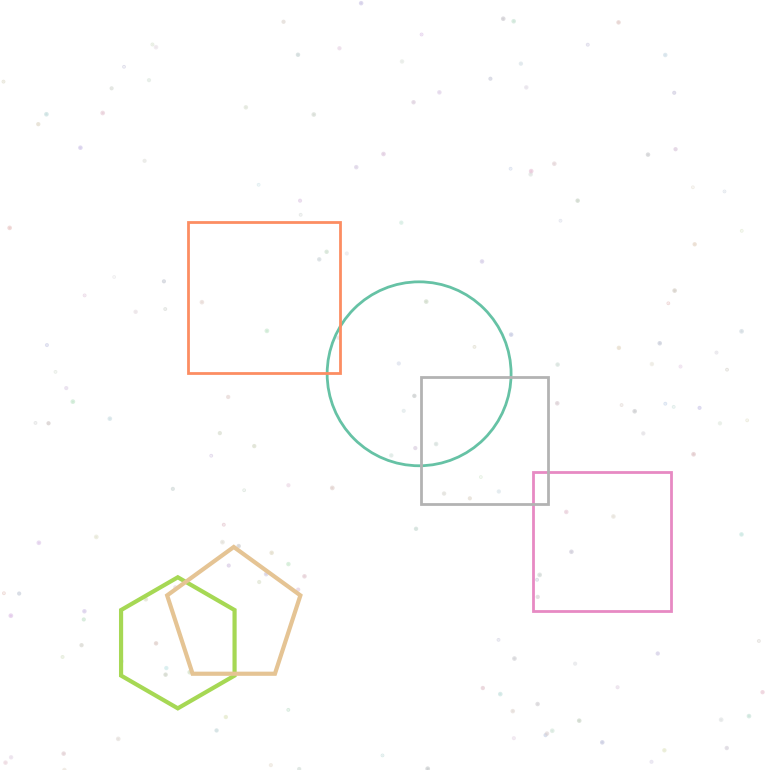[{"shape": "circle", "thickness": 1, "radius": 0.6, "center": [0.544, 0.515]}, {"shape": "square", "thickness": 1, "radius": 0.49, "center": [0.343, 0.614]}, {"shape": "square", "thickness": 1, "radius": 0.45, "center": [0.782, 0.297]}, {"shape": "hexagon", "thickness": 1.5, "radius": 0.43, "center": [0.231, 0.165]}, {"shape": "pentagon", "thickness": 1.5, "radius": 0.45, "center": [0.304, 0.199]}, {"shape": "square", "thickness": 1, "radius": 0.41, "center": [0.63, 0.427]}]